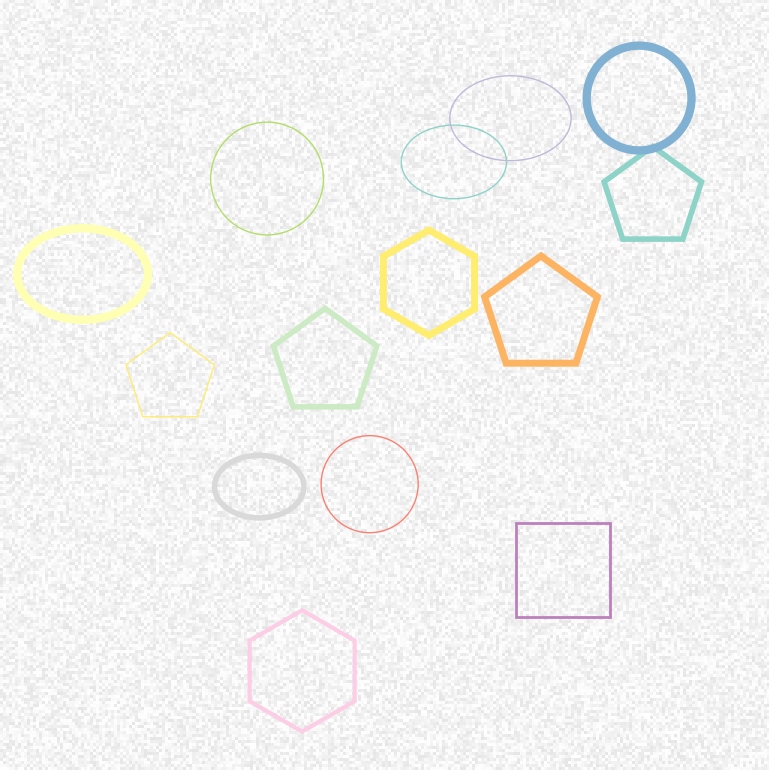[{"shape": "pentagon", "thickness": 2, "radius": 0.33, "center": [0.848, 0.743]}, {"shape": "oval", "thickness": 0.5, "radius": 0.34, "center": [0.589, 0.79]}, {"shape": "oval", "thickness": 3, "radius": 0.42, "center": [0.107, 0.644]}, {"shape": "oval", "thickness": 0.5, "radius": 0.39, "center": [0.663, 0.846]}, {"shape": "circle", "thickness": 0.5, "radius": 0.32, "center": [0.48, 0.371]}, {"shape": "circle", "thickness": 3, "radius": 0.34, "center": [0.83, 0.873]}, {"shape": "pentagon", "thickness": 2.5, "radius": 0.39, "center": [0.703, 0.591]}, {"shape": "circle", "thickness": 0.5, "radius": 0.37, "center": [0.347, 0.768]}, {"shape": "hexagon", "thickness": 1.5, "radius": 0.39, "center": [0.392, 0.129]}, {"shape": "oval", "thickness": 2, "radius": 0.29, "center": [0.337, 0.368]}, {"shape": "square", "thickness": 1, "radius": 0.31, "center": [0.732, 0.26]}, {"shape": "pentagon", "thickness": 2, "radius": 0.35, "center": [0.422, 0.529]}, {"shape": "pentagon", "thickness": 0.5, "radius": 0.3, "center": [0.221, 0.508]}, {"shape": "hexagon", "thickness": 2.5, "radius": 0.34, "center": [0.557, 0.633]}]